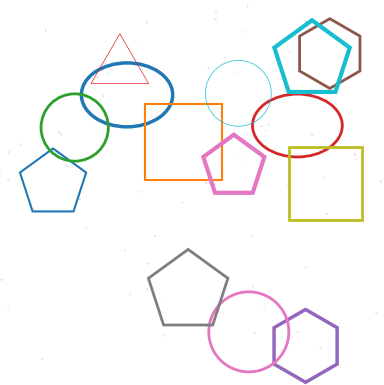[{"shape": "oval", "thickness": 2.5, "radius": 0.59, "center": [0.33, 0.754]}, {"shape": "pentagon", "thickness": 1.5, "radius": 0.45, "center": [0.138, 0.524]}, {"shape": "square", "thickness": 1.5, "radius": 0.5, "center": [0.477, 0.631]}, {"shape": "circle", "thickness": 2, "radius": 0.44, "center": [0.194, 0.669]}, {"shape": "triangle", "thickness": 0.5, "radius": 0.43, "center": [0.311, 0.826]}, {"shape": "oval", "thickness": 2, "radius": 0.58, "center": [0.772, 0.674]}, {"shape": "hexagon", "thickness": 2.5, "radius": 0.47, "center": [0.794, 0.102]}, {"shape": "hexagon", "thickness": 2, "radius": 0.45, "center": [0.857, 0.861]}, {"shape": "pentagon", "thickness": 3, "radius": 0.42, "center": [0.607, 0.567]}, {"shape": "circle", "thickness": 2, "radius": 0.52, "center": [0.646, 0.138]}, {"shape": "pentagon", "thickness": 2, "radius": 0.54, "center": [0.489, 0.244]}, {"shape": "square", "thickness": 2, "radius": 0.47, "center": [0.844, 0.523]}, {"shape": "circle", "thickness": 0.5, "radius": 0.43, "center": [0.619, 0.758]}, {"shape": "pentagon", "thickness": 3, "radius": 0.51, "center": [0.811, 0.844]}]